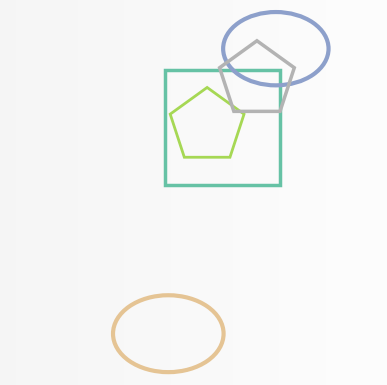[{"shape": "square", "thickness": 2.5, "radius": 0.74, "center": [0.574, 0.669]}, {"shape": "oval", "thickness": 3, "radius": 0.68, "center": [0.712, 0.874]}, {"shape": "pentagon", "thickness": 2, "radius": 0.5, "center": [0.535, 0.673]}, {"shape": "oval", "thickness": 3, "radius": 0.71, "center": [0.434, 0.133]}, {"shape": "pentagon", "thickness": 2.5, "radius": 0.51, "center": [0.663, 0.793]}]